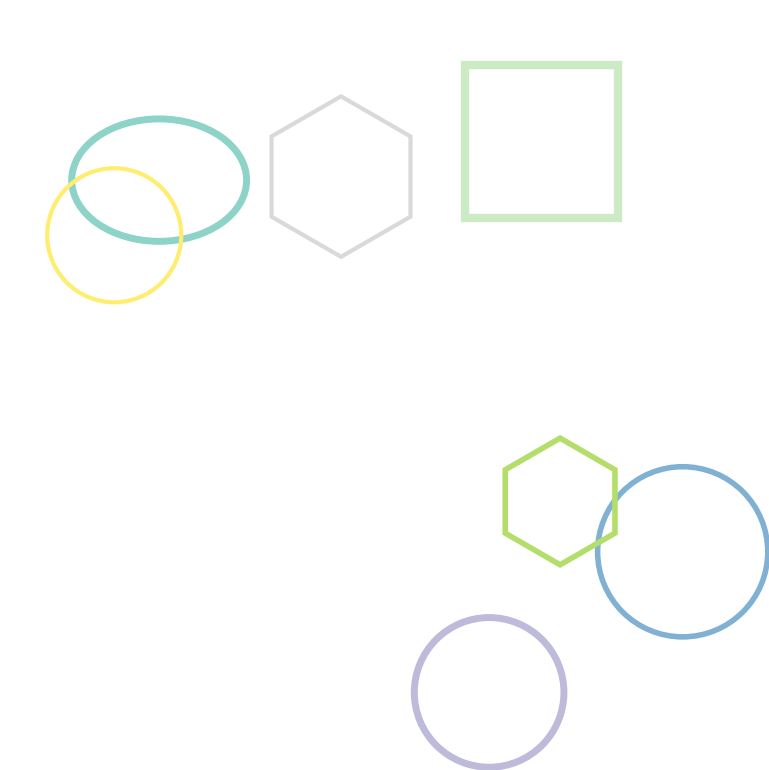[{"shape": "oval", "thickness": 2.5, "radius": 0.57, "center": [0.207, 0.766]}, {"shape": "circle", "thickness": 2.5, "radius": 0.49, "center": [0.635, 0.101]}, {"shape": "circle", "thickness": 2, "radius": 0.55, "center": [0.887, 0.283]}, {"shape": "hexagon", "thickness": 2, "radius": 0.41, "center": [0.727, 0.349]}, {"shape": "hexagon", "thickness": 1.5, "radius": 0.52, "center": [0.443, 0.771]}, {"shape": "square", "thickness": 3, "radius": 0.5, "center": [0.703, 0.816]}, {"shape": "circle", "thickness": 1.5, "radius": 0.44, "center": [0.148, 0.695]}]